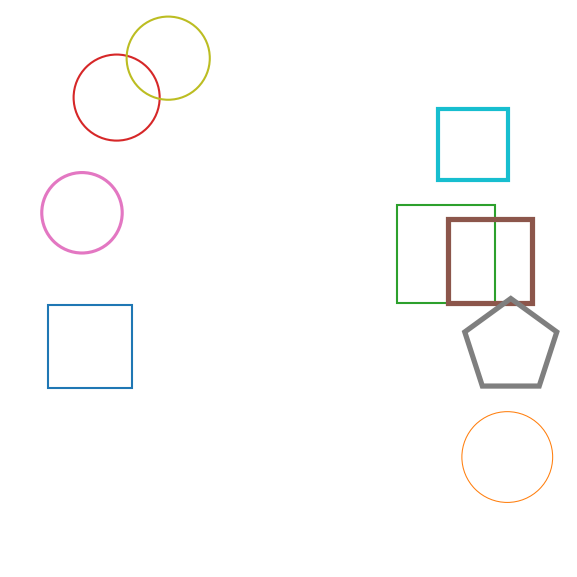[{"shape": "square", "thickness": 1, "radius": 0.36, "center": [0.156, 0.399]}, {"shape": "circle", "thickness": 0.5, "radius": 0.39, "center": [0.878, 0.208]}, {"shape": "square", "thickness": 1, "radius": 0.42, "center": [0.772, 0.56]}, {"shape": "circle", "thickness": 1, "radius": 0.37, "center": [0.202, 0.83]}, {"shape": "square", "thickness": 2.5, "radius": 0.36, "center": [0.849, 0.547]}, {"shape": "circle", "thickness": 1.5, "radius": 0.35, "center": [0.142, 0.631]}, {"shape": "pentagon", "thickness": 2.5, "radius": 0.42, "center": [0.884, 0.398]}, {"shape": "circle", "thickness": 1, "radius": 0.36, "center": [0.291, 0.898]}, {"shape": "square", "thickness": 2, "radius": 0.3, "center": [0.818, 0.749]}]